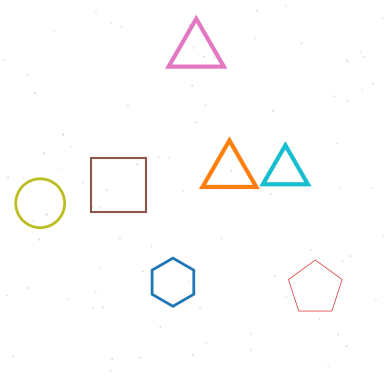[{"shape": "hexagon", "thickness": 2, "radius": 0.31, "center": [0.449, 0.267]}, {"shape": "triangle", "thickness": 3, "radius": 0.4, "center": [0.596, 0.555]}, {"shape": "pentagon", "thickness": 0.5, "radius": 0.37, "center": [0.819, 0.251]}, {"shape": "square", "thickness": 1.5, "radius": 0.35, "center": [0.308, 0.519]}, {"shape": "triangle", "thickness": 3, "radius": 0.41, "center": [0.51, 0.868]}, {"shape": "circle", "thickness": 2, "radius": 0.32, "center": [0.104, 0.472]}, {"shape": "triangle", "thickness": 3, "radius": 0.34, "center": [0.741, 0.555]}]